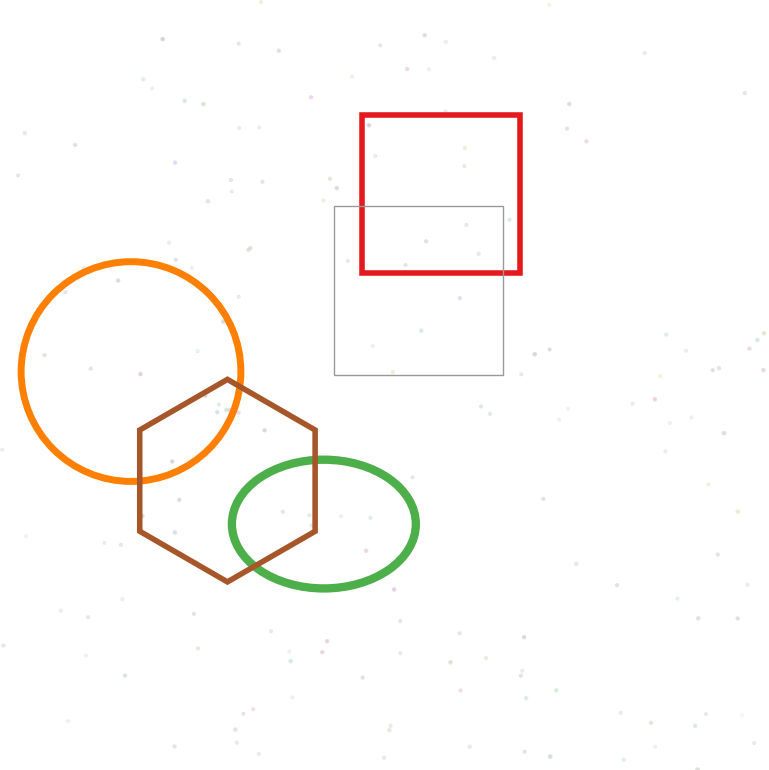[{"shape": "square", "thickness": 2, "radius": 0.51, "center": [0.573, 0.748]}, {"shape": "oval", "thickness": 3, "radius": 0.6, "center": [0.421, 0.319]}, {"shape": "circle", "thickness": 2.5, "radius": 0.71, "center": [0.17, 0.517]}, {"shape": "hexagon", "thickness": 2, "radius": 0.66, "center": [0.295, 0.376]}, {"shape": "square", "thickness": 0.5, "radius": 0.55, "center": [0.544, 0.623]}]